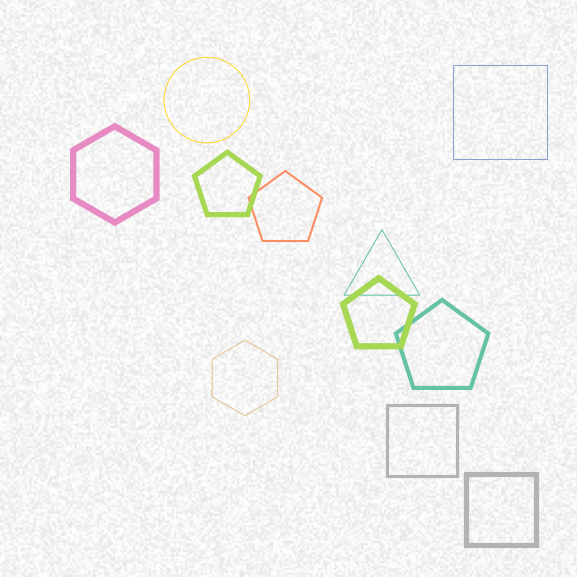[{"shape": "triangle", "thickness": 0.5, "radius": 0.38, "center": [0.661, 0.526]}, {"shape": "pentagon", "thickness": 2, "radius": 0.42, "center": [0.766, 0.396]}, {"shape": "pentagon", "thickness": 1, "radius": 0.34, "center": [0.494, 0.636]}, {"shape": "square", "thickness": 0.5, "radius": 0.41, "center": [0.865, 0.805]}, {"shape": "hexagon", "thickness": 3, "radius": 0.42, "center": [0.199, 0.697]}, {"shape": "pentagon", "thickness": 2.5, "radius": 0.3, "center": [0.394, 0.676]}, {"shape": "pentagon", "thickness": 3, "radius": 0.33, "center": [0.656, 0.452]}, {"shape": "circle", "thickness": 0.5, "radius": 0.37, "center": [0.358, 0.826]}, {"shape": "hexagon", "thickness": 0.5, "radius": 0.33, "center": [0.424, 0.345]}, {"shape": "square", "thickness": 1.5, "radius": 0.3, "center": [0.731, 0.236]}, {"shape": "square", "thickness": 2.5, "radius": 0.31, "center": [0.868, 0.117]}]